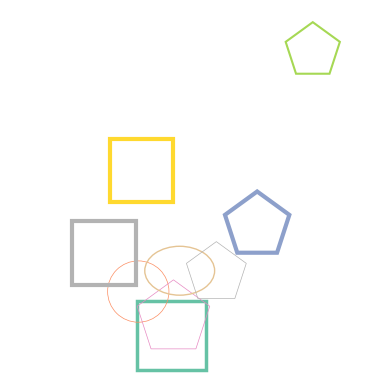[{"shape": "square", "thickness": 2.5, "radius": 0.44, "center": [0.446, 0.129]}, {"shape": "circle", "thickness": 0.5, "radius": 0.4, "center": [0.359, 0.243]}, {"shape": "pentagon", "thickness": 3, "radius": 0.44, "center": [0.668, 0.415]}, {"shape": "pentagon", "thickness": 0.5, "radius": 0.5, "center": [0.451, 0.174]}, {"shape": "pentagon", "thickness": 1.5, "radius": 0.37, "center": [0.812, 0.868]}, {"shape": "square", "thickness": 3, "radius": 0.41, "center": [0.368, 0.556]}, {"shape": "oval", "thickness": 1, "radius": 0.45, "center": [0.467, 0.297]}, {"shape": "pentagon", "thickness": 0.5, "radius": 0.41, "center": [0.562, 0.291]}, {"shape": "square", "thickness": 3, "radius": 0.42, "center": [0.271, 0.344]}]